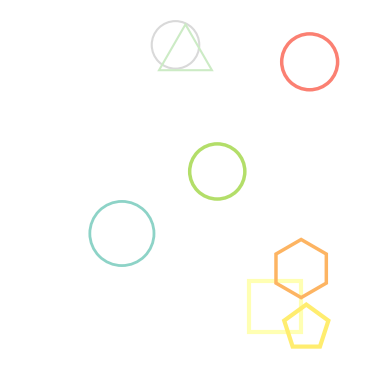[{"shape": "circle", "thickness": 2, "radius": 0.42, "center": [0.317, 0.394]}, {"shape": "square", "thickness": 3, "radius": 0.33, "center": [0.714, 0.204]}, {"shape": "circle", "thickness": 2.5, "radius": 0.36, "center": [0.804, 0.839]}, {"shape": "hexagon", "thickness": 2.5, "radius": 0.38, "center": [0.782, 0.302]}, {"shape": "circle", "thickness": 2.5, "radius": 0.36, "center": [0.564, 0.555]}, {"shape": "circle", "thickness": 1.5, "radius": 0.31, "center": [0.456, 0.883]}, {"shape": "triangle", "thickness": 1.5, "radius": 0.4, "center": [0.482, 0.857]}, {"shape": "pentagon", "thickness": 3, "radius": 0.3, "center": [0.796, 0.149]}]